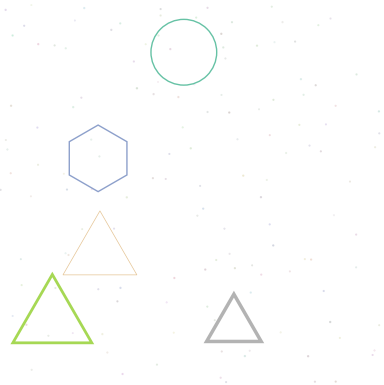[{"shape": "circle", "thickness": 1, "radius": 0.43, "center": [0.477, 0.864]}, {"shape": "hexagon", "thickness": 1, "radius": 0.43, "center": [0.255, 0.589]}, {"shape": "triangle", "thickness": 2, "radius": 0.59, "center": [0.136, 0.169]}, {"shape": "triangle", "thickness": 0.5, "radius": 0.55, "center": [0.26, 0.341]}, {"shape": "triangle", "thickness": 2.5, "radius": 0.41, "center": [0.608, 0.154]}]